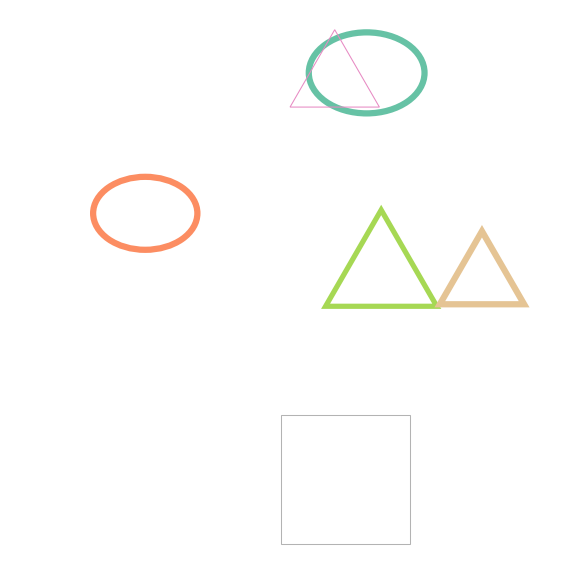[{"shape": "oval", "thickness": 3, "radius": 0.5, "center": [0.635, 0.873]}, {"shape": "oval", "thickness": 3, "radius": 0.45, "center": [0.252, 0.63]}, {"shape": "triangle", "thickness": 0.5, "radius": 0.45, "center": [0.58, 0.858]}, {"shape": "triangle", "thickness": 2.5, "radius": 0.56, "center": [0.66, 0.524]}, {"shape": "triangle", "thickness": 3, "radius": 0.42, "center": [0.835, 0.514]}, {"shape": "square", "thickness": 0.5, "radius": 0.56, "center": [0.599, 0.169]}]